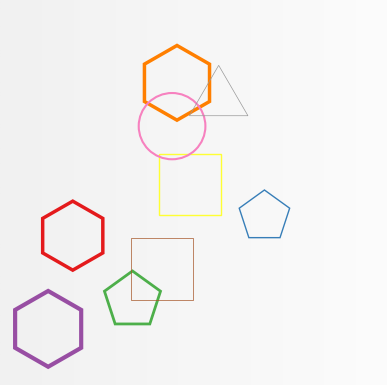[{"shape": "hexagon", "thickness": 2.5, "radius": 0.45, "center": [0.188, 0.388]}, {"shape": "pentagon", "thickness": 1, "radius": 0.34, "center": [0.682, 0.438]}, {"shape": "pentagon", "thickness": 2, "radius": 0.38, "center": [0.342, 0.22]}, {"shape": "hexagon", "thickness": 3, "radius": 0.49, "center": [0.124, 0.146]}, {"shape": "hexagon", "thickness": 2.5, "radius": 0.48, "center": [0.457, 0.785]}, {"shape": "square", "thickness": 1, "radius": 0.4, "center": [0.491, 0.522]}, {"shape": "square", "thickness": 0.5, "radius": 0.4, "center": [0.418, 0.301]}, {"shape": "circle", "thickness": 1.5, "radius": 0.43, "center": [0.444, 0.672]}, {"shape": "triangle", "thickness": 0.5, "radius": 0.44, "center": [0.564, 0.743]}]